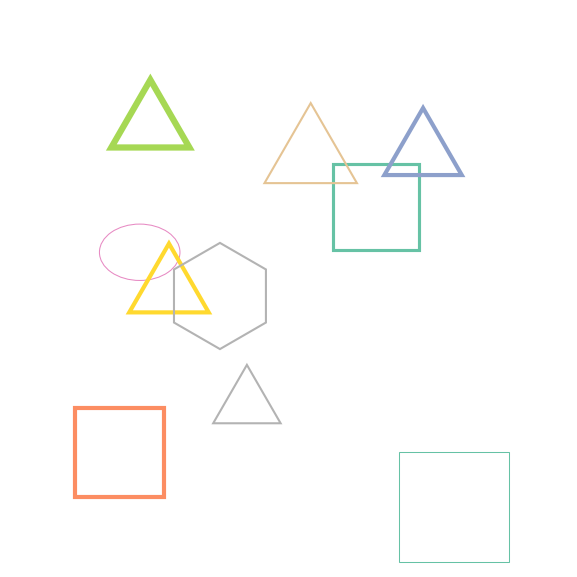[{"shape": "square", "thickness": 0.5, "radius": 0.48, "center": [0.786, 0.122]}, {"shape": "square", "thickness": 1.5, "radius": 0.37, "center": [0.651, 0.64]}, {"shape": "square", "thickness": 2, "radius": 0.39, "center": [0.207, 0.216]}, {"shape": "triangle", "thickness": 2, "radius": 0.39, "center": [0.733, 0.735]}, {"shape": "oval", "thickness": 0.5, "radius": 0.35, "center": [0.242, 0.562]}, {"shape": "triangle", "thickness": 3, "radius": 0.39, "center": [0.26, 0.783]}, {"shape": "triangle", "thickness": 2, "radius": 0.4, "center": [0.293, 0.498]}, {"shape": "triangle", "thickness": 1, "radius": 0.46, "center": [0.538, 0.728]}, {"shape": "triangle", "thickness": 1, "radius": 0.34, "center": [0.428, 0.3]}, {"shape": "hexagon", "thickness": 1, "radius": 0.46, "center": [0.381, 0.487]}]